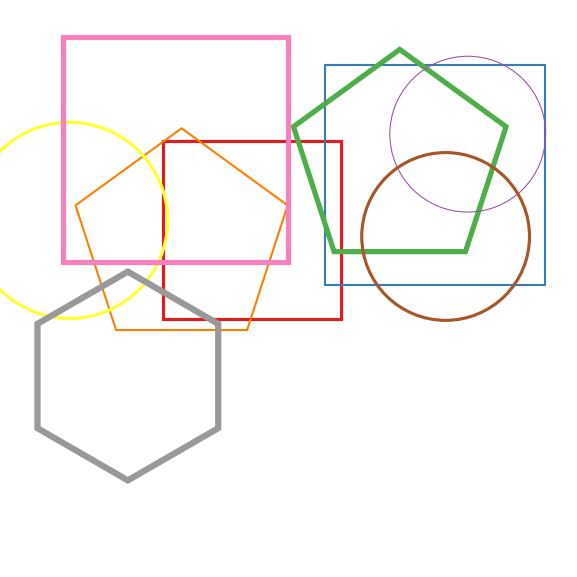[{"shape": "square", "thickness": 1.5, "radius": 0.77, "center": [0.436, 0.6]}, {"shape": "square", "thickness": 1, "radius": 0.95, "center": [0.754, 0.696]}, {"shape": "pentagon", "thickness": 2.5, "radius": 0.97, "center": [0.692, 0.72]}, {"shape": "circle", "thickness": 0.5, "radius": 0.67, "center": [0.81, 0.767]}, {"shape": "pentagon", "thickness": 1, "radius": 0.97, "center": [0.314, 0.584]}, {"shape": "circle", "thickness": 1.5, "radius": 0.85, "center": [0.121, 0.617]}, {"shape": "circle", "thickness": 1.5, "radius": 0.73, "center": [0.772, 0.59]}, {"shape": "square", "thickness": 2.5, "radius": 0.97, "center": [0.305, 0.74]}, {"shape": "hexagon", "thickness": 3, "radius": 0.9, "center": [0.221, 0.348]}]